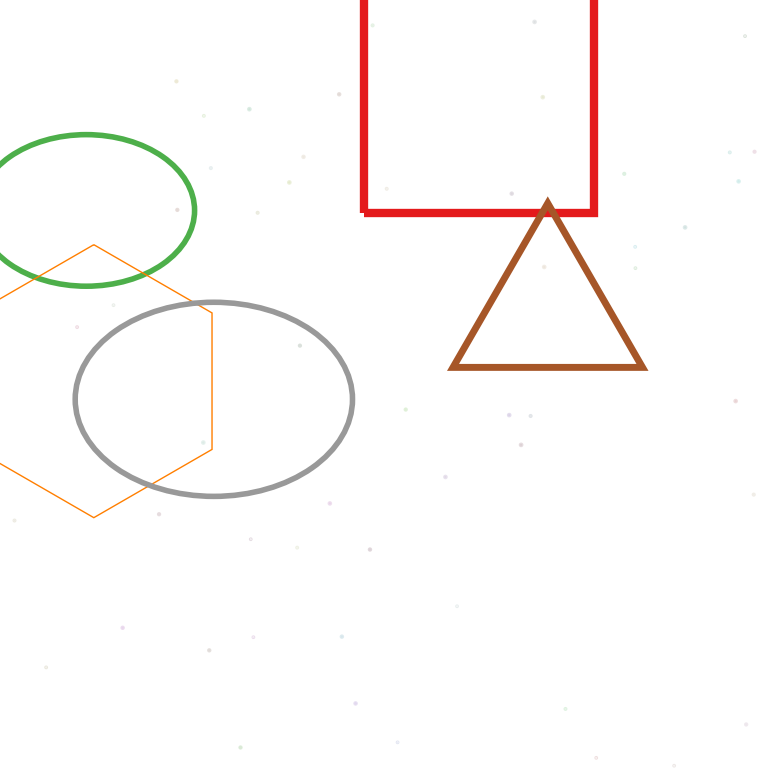[{"shape": "square", "thickness": 3, "radius": 0.75, "center": [0.622, 0.873]}, {"shape": "oval", "thickness": 2, "radius": 0.7, "center": [0.112, 0.727]}, {"shape": "hexagon", "thickness": 0.5, "radius": 0.89, "center": [0.122, 0.505]}, {"shape": "triangle", "thickness": 2.5, "radius": 0.71, "center": [0.711, 0.594]}, {"shape": "oval", "thickness": 2, "radius": 0.9, "center": [0.278, 0.481]}]